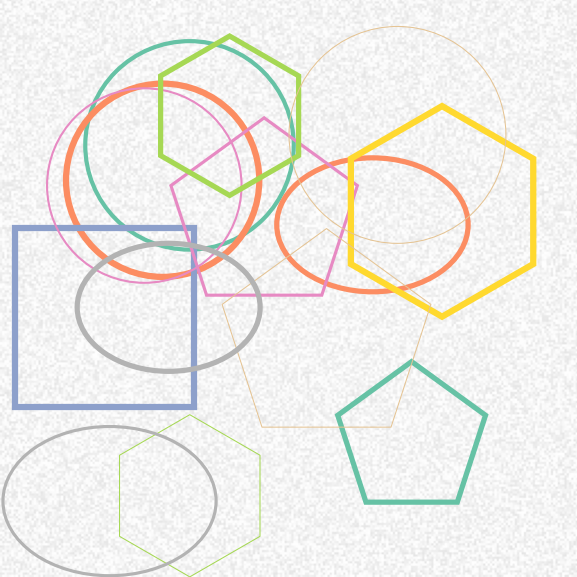[{"shape": "circle", "thickness": 2, "radius": 0.9, "center": [0.328, 0.747]}, {"shape": "pentagon", "thickness": 2.5, "radius": 0.67, "center": [0.713, 0.238]}, {"shape": "oval", "thickness": 2.5, "radius": 0.83, "center": [0.645, 0.61]}, {"shape": "circle", "thickness": 3, "radius": 0.84, "center": [0.282, 0.687]}, {"shape": "square", "thickness": 3, "radius": 0.77, "center": [0.181, 0.45]}, {"shape": "circle", "thickness": 1, "radius": 0.84, "center": [0.25, 0.678]}, {"shape": "pentagon", "thickness": 1.5, "radius": 0.85, "center": [0.457, 0.625]}, {"shape": "hexagon", "thickness": 0.5, "radius": 0.7, "center": [0.329, 0.141]}, {"shape": "hexagon", "thickness": 2.5, "radius": 0.69, "center": [0.398, 0.799]}, {"shape": "hexagon", "thickness": 3, "radius": 0.91, "center": [0.765, 0.633]}, {"shape": "circle", "thickness": 0.5, "radius": 0.94, "center": [0.688, 0.766]}, {"shape": "pentagon", "thickness": 0.5, "radius": 0.95, "center": [0.565, 0.413]}, {"shape": "oval", "thickness": 2.5, "radius": 0.79, "center": [0.292, 0.467]}, {"shape": "oval", "thickness": 1.5, "radius": 0.92, "center": [0.19, 0.131]}]